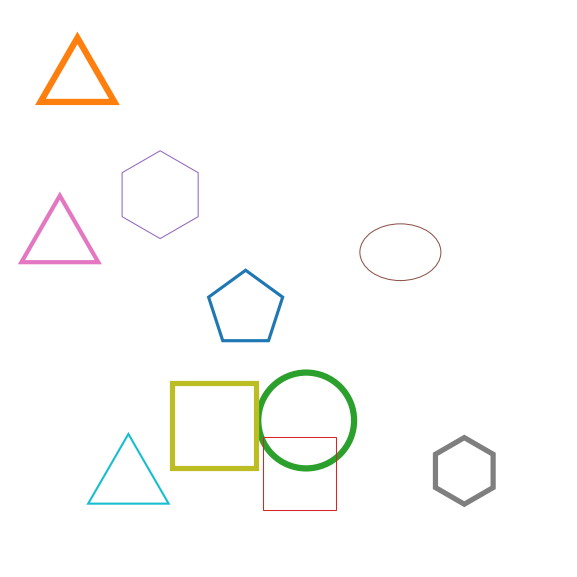[{"shape": "pentagon", "thickness": 1.5, "radius": 0.34, "center": [0.425, 0.464]}, {"shape": "triangle", "thickness": 3, "radius": 0.37, "center": [0.134, 0.86]}, {"shape": "circle", "thickness": 3, "radius": 0.41, "center": [0.53, 0.271]}, {"shape": "square", "thickness": 0.5, "radius": 0.32, "center": [0.518, 0.179]}, {"shape": "hexagon", "thickness": 0.5, "radius": 0.38, "center": [0.277, 0.662]}, {"shape": "oval", "thickness": 0.5, "radius": 0.35, "center": [0.693, 0.562]}, {"shape": "triangle", "thickness": 2, "radius": 0.38, "center": [0.104, 0.584]}, {"shape": "hexagon", "thickness": 2.5, "radius": 0.29, "center": [0.804, 0.184]}, {"shape": "square", "thickness": 2.5, "radius": 0.37, "center": [0.37, 0.263]}, {"shape": "triangle", "thickness": 1, "radius": 0.4, "center": [0.222, 0.167]}]